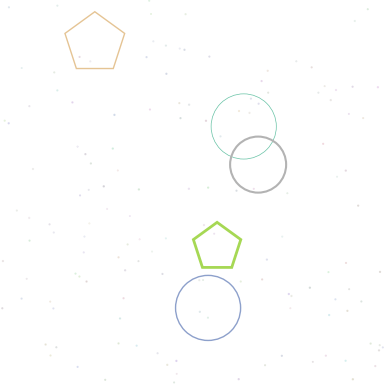[{"shape": "circle", "thickness": 0.5, "radius": 0.42, "center": [0.633, 0.672]}, {"shape": "circle", "thickness": 1, "radius": 0.42, "center": [0.54, 0.2]}, {"shape": "pentagon", "thickness": 2, "radius": 0.32, "center": [0.564, 0.358]}, {"shape": "pentagon", "thickness": 1, "radius": 0.41, "center": [0.246, 0.888]}, {"shape": "circle", "thickness": 1.5, "radius": 0.36, "center": [0.67, 0.572]}]